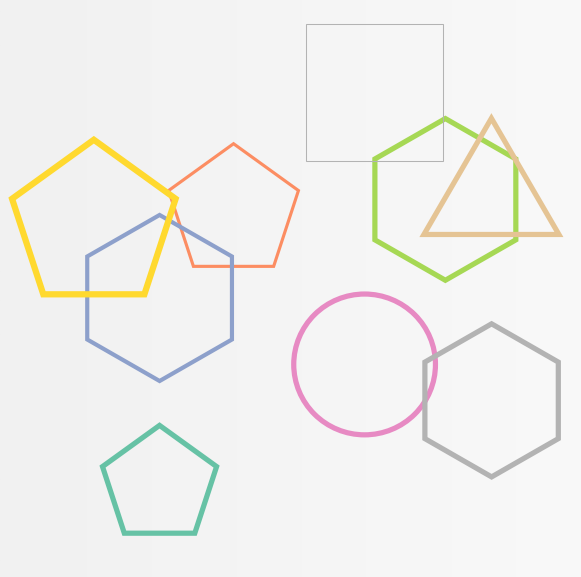[{"shape": "pentagon", "thickness": 2.5, "radius": 0.52, "center": [0.274, 0.159]}, {"shape": "pentagon", "thickness": 1.5, "radius": 0.59, "center": [0.402, 0.633]}, {"shape": "hexagon", "thickness": 2, "radius": 0.72, "center": [0.275, 0.483]}, {"shape": "circle", "thickness": 2.5, "radius": 0.61, "center": [0.627, 0.368]}, {"shape": "hexagon", "thickness": 2.5, "radius": 0.7, "center": [0.766, 0.654]}, {"shape": "pentagon", "thickness": 3, "radius": 0.74, "center": [0.161, 0.609]}, {"shape": "triangle", "thickness": 2.5, "radius": 0.67, "center": [0.845, 0.66]}, {"shape": "square", "thickness": 0.5, "radius": 0.59, "center": [0.645, 0.839]}, {"shape": "hexagon", "thickness": 2.5, "radius": 0.66, "center": [0.846, 0.306]}]